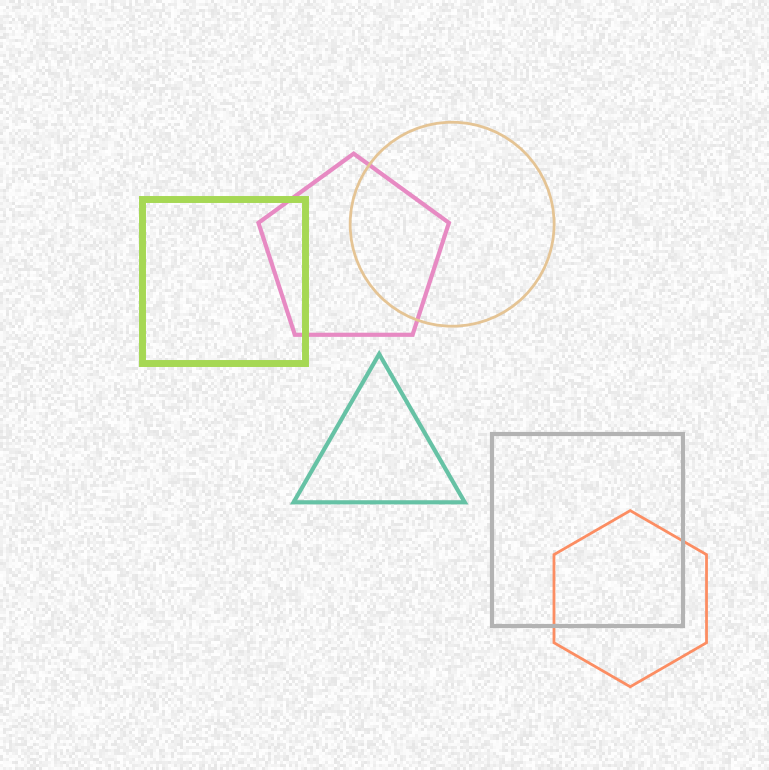[{"shape": "triangle", "thickness": 1.5, "radius": 0.64, "center": [0.492, 0.412]}, {"shape": "hexagon", "thickness": 1, "radius": 0.57, "center": [0.819, 0.222]}, {"shape": "pentagon", "thickness": 1.5, "radius": 0.65, "center": [0.459, 0.67]}, {"shape": "square", "thickness": 2.5, "radius": 0.53, "center": [0.29, 0.635]}, {"shape": "circle", "thickness": 1, "radius": 0.66, "center": [0.587, 0.709]}, {"shape": "square", "thickness": 1.5, "radius": 0.62, "center": [0.763, 0.312]}]